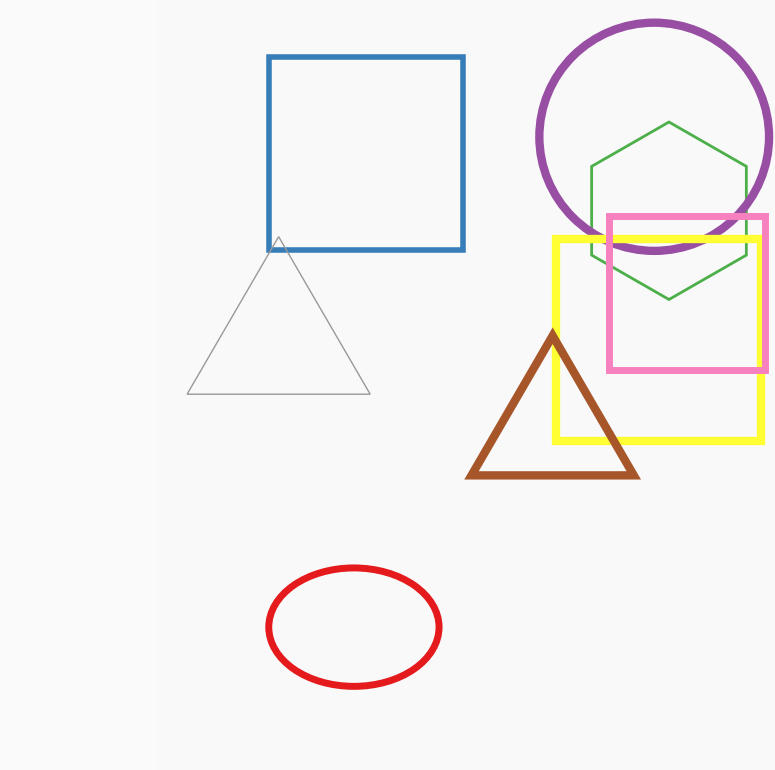[{"shape": "oval", "thickness": 2.5, "radius": 0.55, "center": [0.457, 0.186]}, {"shape": "square", "thickness": 2, "radius": 0.63, "center": [0.472, 0.801]}, {"shape": "hexagon", "thickness": 1, "radius": 0.58, "center": [0.863, 0.726]}, {"shape": "circle", "thickness": 3, "radius": 0.74, "center": [0.844, 0.822]}, {"shape": "square", "thickness": 3, "radius": 0.66, "center": [0.85, 0.558]}, {"shape": "triangle", "thickness": 3, "radius": 0.6, "center": [0.713, 0.443]}, {"shape": "square", "thickness": 2.5, "radius": 0.5, "center": [0.887, 0.619]}, {"shape": "triangle", "thickness": 0.5, "radius": 0.68, "center": [0.36, 0.556]}]